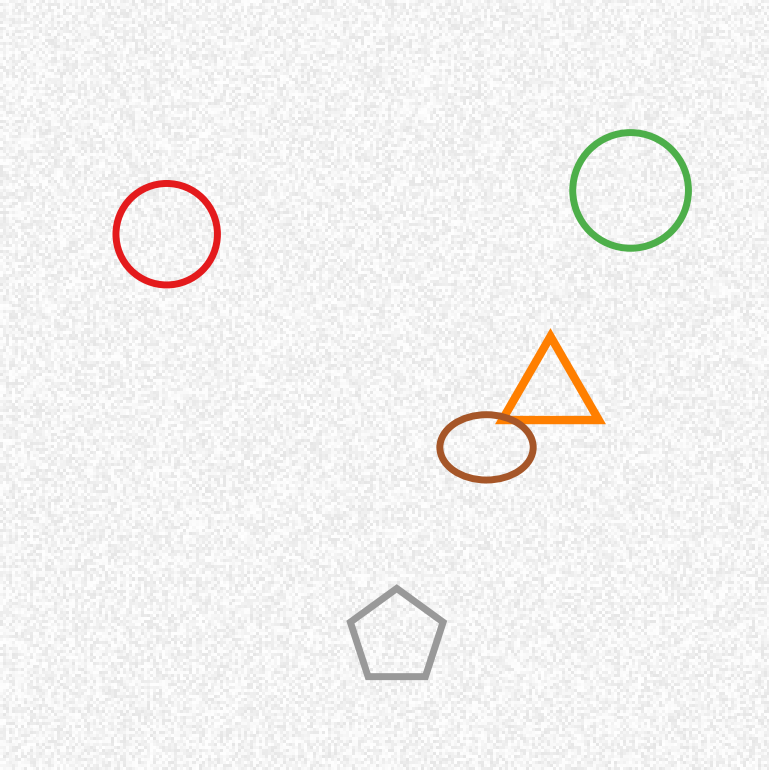[{"shape": "circle", "thickness": 2.5, "radius": 0.33, "center": [0.216, 0.696]}, {"shape": "circle", "thickness": 2.5, "radius": 0.38, "center": [0.819, 0.753]}, {"shape": "triangle", "thickness": 3, "radius": 0.36, "center": [0.715, 0.491]}, {"shape": "oval", "thickness": 2.5, "radius": 0.3, "center": [0.632, 0.419]}, {"shape": "pentagon", "thickness": 2.5, "radius": 0.32, "center": [0.515, 0.172]}]